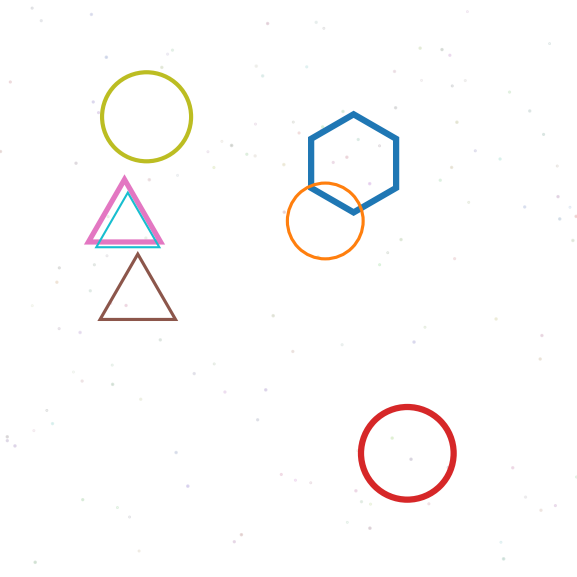[{"shape": "hexagon", "thickness": 3, "radius": 0.42, "center": [0.612, 0.716]}, {"shape": "circle", "thickness": 1.5, "radius": 0.33, "center": [0.563, 0.617]}, {"shape": "circle", "thickness": 3, "radius": 0.4, "center": [0.705, 0.214]}, {"shape": "triangle", "thickness": 1.5, "radius": 0.38, "center": [0.239, 0.484]}, {"shape": "triangle", "thickness": 2.5, "radius": 0.36, "center": [0.216, 0.616]}, {"shape": "circle", "thickness": 2, "radius": 0.39, "center": [0.254, 0.797]}, {"shape": "triangle", "thickness": 1, "radius": 0.32, "center": [0.221, 0.603]}]